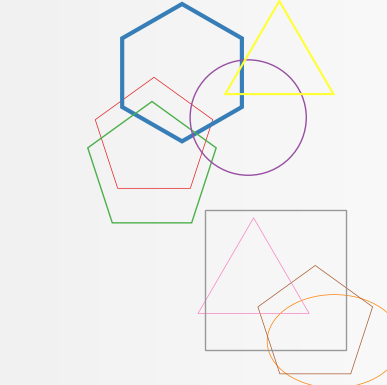[{"shape": "pentagon", "thickness": 0.5, "radius": 0.8, "center": [0.397, 0.64]}, {"shape": "hexagon", "thickness": 3, "radius": 0.89, "center": [0.47, 0.811]}, {"shape": "pentagon", "thickness": 1, "radius": 0.87, "center": [0.392, 0.562]}, {"shape": "circle", "thickness": 1, "radius": 0.75, "center": [0.641, 0.695]}, {"shape": "oval", "thickness": 0.5, "radius": 0.86, "center": [0.863, 0.114]}, {"shape": "triangle", "thickness": 1.5, "radius": 0.81, "center": [0.721, 0.836]}, {"shape": "pentagon", "thickness": 0.5, "radius": 0.78, "center": [0.814, 0.155]}, {"shape": "triangle", "thickness": 0.5, "radius": 0.83, "center": [0.654, 0.268]}, {"shape": "square", "thickness": 1, "radius": 0.91, "center": [0.712, 0.273]}]